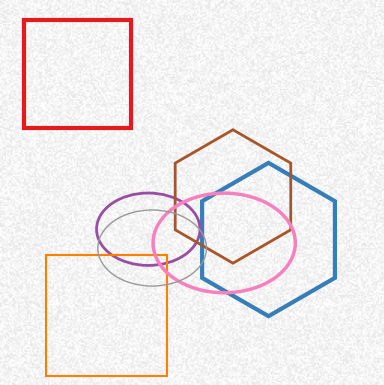[{"shape": "square", "thickness": 3, "radius": 0.7, "center": [0.202, 0.808]}, {"shape": "hexagon", "thickness": 3, "radius": 1.0, "center": [0.697, 0.378]}, {"shape": "oval", "thickness": 2, "radius": 0.67, "center": [0.385, 0.405]}, {"shape": "square", "thickness": 1.5, "radius": 0.78, "center": [0.276, 0.181]}, {"shape": "hexagon", "thickness": 2, "radius": 0.87, "center": [0.605, 0.49]}, {"shape": "oval", "thickness": 2.5, "radius": 0.92, "center": [0.582, 0.369]}, {"shape": "oval", "thickness": 1, "radius": 0.71, "center": [0.395, 0.356]}]